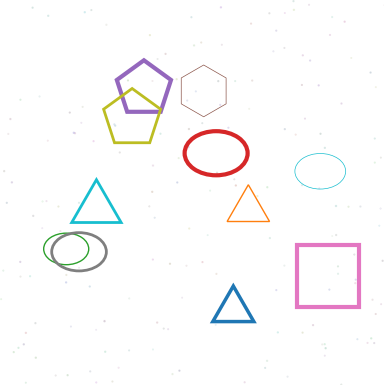[{"shape": "triangle", "thickness": 2.5, "radius": 0.31, "center": [0.606, 0.195]}, {"shape": "triangle", "thickness": 1, "radius": 0.32, "center": [0.645, 0.456]}, {"shape": "oval", "thickness": 1, "radius": 0.29, "center": [0.172, 0.353]}, {"shape": "oval", "thickness": 3, "radius": 0.41, "center": [0.561, 0.602]}, {"shape": "pentagon", "thickness": 3, "radius": 0.37, "center": [0.374, 0.769]}, {"shape": "hexagon", "thickness": 0.5, "radius": 0.34, "center": [0.529, 0.764]}, {"shape": "square", "thickness": 3, "radius": 0.41, "center": [0.852, 0.283]}, {"shape": "oval", "thickness": 2, "radius": 0.35, "center": [0.205, 0.346]}, {"shape": "pentagon", "thickness": 2, "radius": 0.39, "center": [0.343, 0.692]}, {"shape": "triangle", "thickness": 2, "radius": 0.37, "center": [0.25, 0.459]}, {"shape": "oval", "thickness": 0.5, "radius": 0.33, "center": [0.832, 0.555]}]